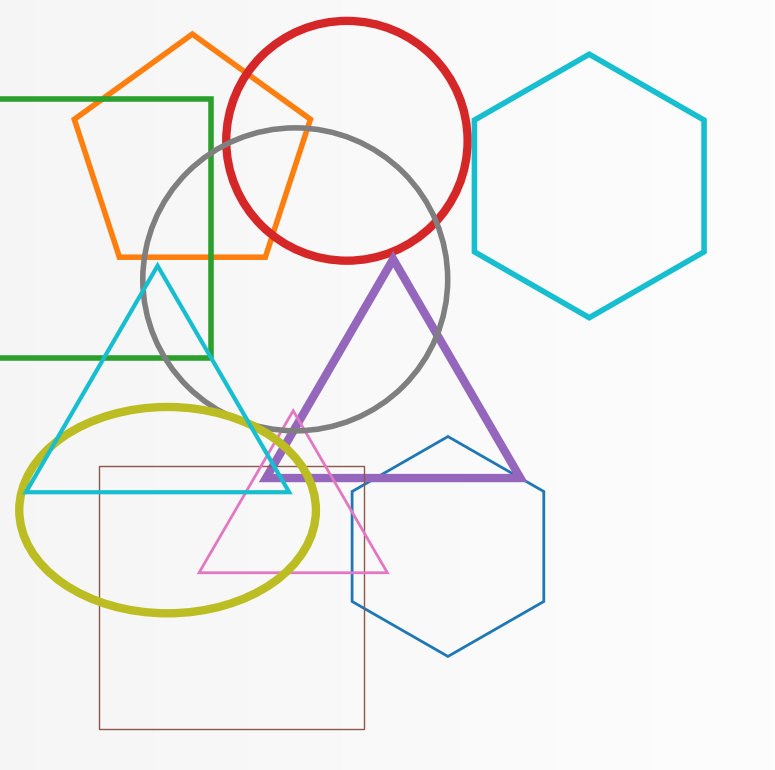[{"shape": "hexagon", "thickness": 1, "radius": 0.71, "center": [0.578, 0.29]}, {"shape": "pentagon", "thickness": 2, "radius": 0.8, "center": [0.248, 0.796]}, {"shape": "square", "thickness": 2, "radius": 0.84, "center": [0.105, 0.703]}, {"shape": "circle", "thickness": 3, "radius": 0.78, "center": [0.448, 0.817]}, {"shape": "triangle", "thickness": 3, "radius": 0.95, "center": [0.507, 0.474]}, {"shape": "square", "thickness": 0.5, "radius": 0.85, "center": [0.299, 0.224]}, {"shape": "triangle", "thickness": 1, "radius": 0.7, "center": [0.378, 0.326]}, {"shape": "circle", "thickness": 2, "radius": 0.98, "center": [0.381, 0.637]}, {"shape": "oval", "thickness": 3, "radius": 0.96, "center": [0.216, 0.337]}, {"shape": "triangle", "thickness": 1.5, "radius": 0.98, "center": [0.203, 0.459]}, {"shape": "hexagon", "thickness": 2, "radius": 0.86, "center": [0.76, 0.758]}]